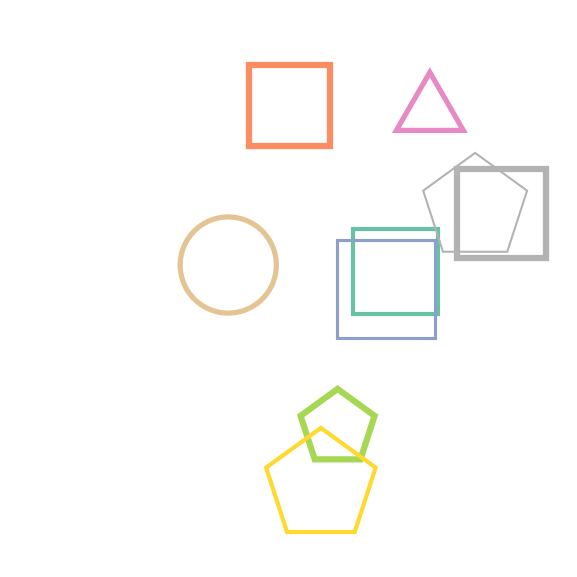[{"shape": "square", "thickness": 2, "radius": 0.37, "center": [0.685, 0.529]}, {"shape": "square", "thickness": 3, "radius": 0.35, "center": [0.501, 0.817]}, {"shape": "square", "thickness": 1.5, "radius": 0.42, "center": [0.668, 0.499]}, {"shape": "triangle", "thickness": 2.5, "radius": 0.34, "center": [0.744, 0.807]}, {"shape": "pentagon", "thickness": 3, "radius": 0.34, "center": [0.585, 0.258]}, {"shape": "pentagon", "thickness": 2, "radius": 0.5, "center": [0.556, 0.159]}, {"shape": "circle", "thickness": 2.5, "radius": 0.42, "center": [0.395, 0.54]}, {"shape": "pentagon", "thickness": 1, "radius": 0.47, "center": [0.823, 0.64]}, {"shape": "square", "thickness": 3, "radius": 0.39, "center": [0.868, 0.629]}]